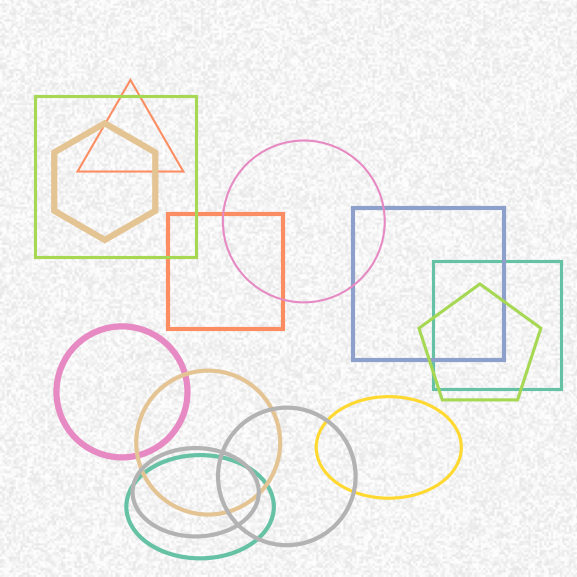[{"shape": "oval", "thickness": 2, "radius": 0.64, "center": [0.346, 0.122]}, {"shape": "square", "thickness": 1.5, "radius": 0.56, "center": [0.86, 0.437]}, {"shape": "triangle", "thickness": 1, "radius": 0.53, "center": [0.226, 0.755]}, {"shape": "square", "thickness": 2, "radius": 0.5, "center": [0.39, 0.529]}, {"shape": "square", "thickness": 2, "radius": 0.66, "center": [0.742, 0.507]}, {"shape": "circle", "thickness": 3, "radius": 0.57, "center": [0.211, 0.321]}, {"shape": "circle", "thickness": 1, "radius": 0.7, "center": [0.526, 0.616]}, {"shape": "pentagon", "thickness": 1.5, "radius": 0.55, "center": [0.831, 0.396]}, {"shape": "square", "thickness": 1.5, "radius": 0.7, "center": [0.2, 0.693]}, {"shape": "oval", "thickness": 1.5, "radius": 0.63, "center": [0.673, 0.224]}, {"shape": "hexagon", "thickness": 3, "radius": 0.51, "center": [0.181, 0.685]}, {"shape": "circle", "thickness": 2, "radius": 0.62, "center": [0.361, 0.233]}, {"shape": "oval", "thickness": 2, "radius": 0.55, "center": [0.339, 0.147]}, {"shape": "circle", "thickness": 2, "radius": 0.6, "center": [0.497, 0.174]}]